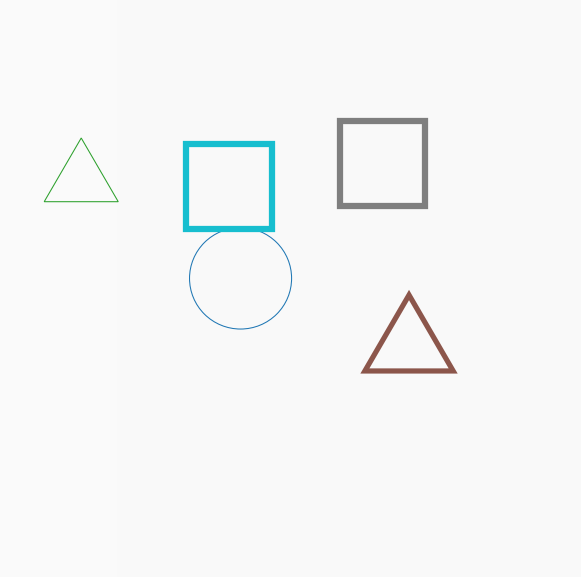[{"shape": "circle", "thickness": 0.5, "radius": 0.44, "center": [0.414, 0.517]}, {"shape": "triangle", "thickness": 0.5, "radius": 0.37, "center": [0.14, 0.687]}, {"shape": "triangle", "thickness": 2.5, "radius": 0.44, "center": [0.704, 0.401]}, {"shape": "square", "thickness": 3, "radius": 0.37, "center": [0.658, 0.716]}, {"shape": "square", "thickness": 3, "radius": 0.37, "center": [0.394, 0.676]}]